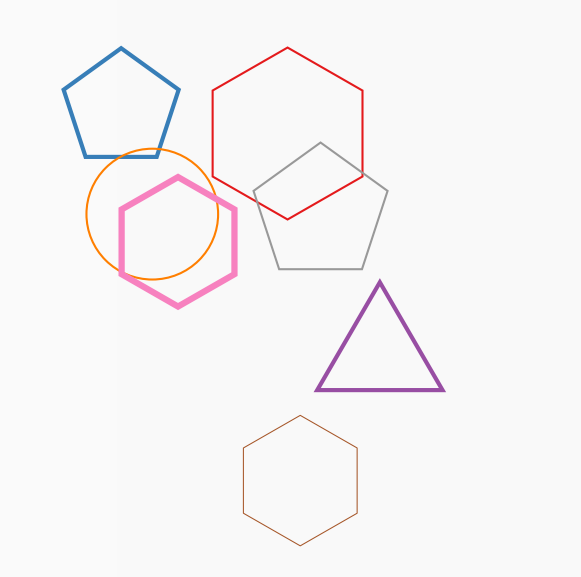[{"shape": "hexagon", "thickness": 1, "radius": 0.74, "center": [0.495, 0.768]}, {"shape": "pentagon", "thickness": 2, "radius": 0.52, "center": [0.208, 0.812]}, {"shape": "triangle", "thickness": 2, "radius": 0.62, "center": [0.654, 0.386]}, {"shape": "circle", "thickness": 1, "radius": 0.57, "center": [0.262, 0.628]}, {"shape": "hexagon", "thickness": 0.5, "radius": 0.56, "center": [0.517, 0.167]}, {"shape": "hexagon", "thickness": 3, "radius": 0.56, "center": [0.306, 0.58]}, {"shape": "pentagon", "thickness": 1, "radius": 0.61, "center": [0.552, 0.631]}]